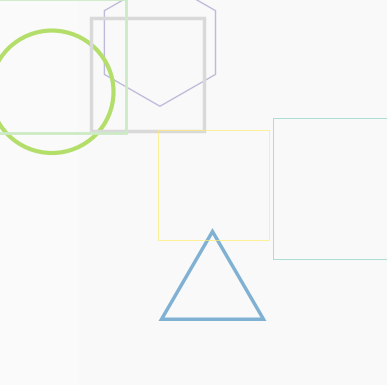[{"shape": "square", "thickness": 0.5, "radius": 0.92, "center": [0.888, 0.511]}, {"shape": "hexagon", "thickness": 1, "radius": 0.83, "center": [0.413, 0.89]}, {"shape": "triangle", "thickness": 2.5, "radius": 0.76, "center": [0.548, 0.247]}, {"shape": "circle", "thickness": 3, "radius": 0.8, "center": [0.134, 0.762]}, {"shape": "square", "thickness": 2.5, "radius": 0.73, "center": [0.381, 0.807]}, {"shape": "square", "thickness": 2, "radius": 0.87, "center": [0.151, 0.827]}, {"shape": "square", "thickness": 0.5, "radius": 0.71, "center": [0.55, 0.52]}]